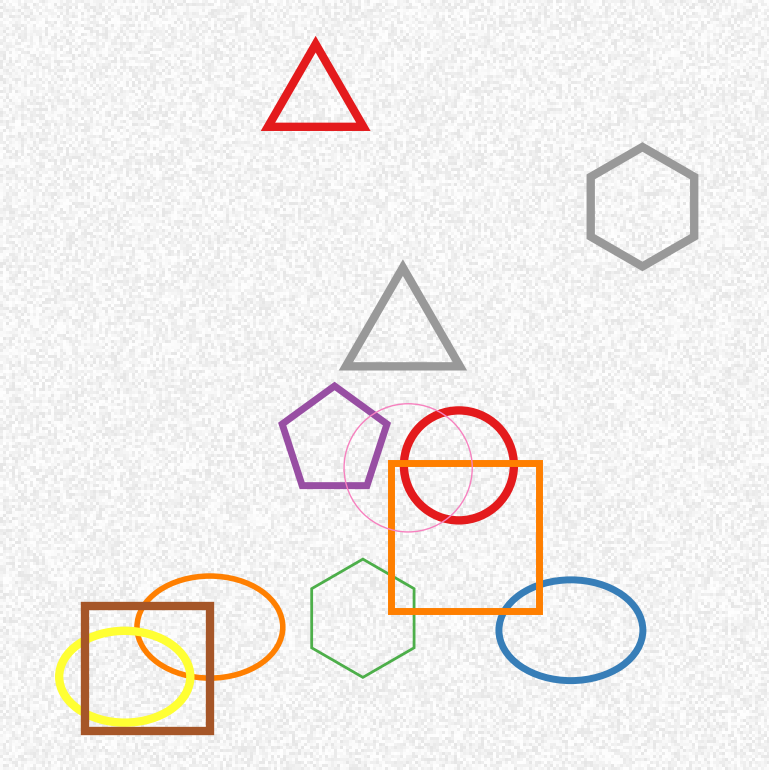[{"shape": "circle", "thickness": 3, "radius": 0.36, "center": [0.596, 0.396]}, {"shape": "triangle", "thickness": 3, "radius": 0.36, "center": [0.41, 0.871]}, {"shape": "oval", "thickness": 2.5, "radius": 0.47, "center": [0.741, 0.182]}, {"shape": "hexagon", "thickness": 1, "radius": 0.38, "center": [0.471, 0.197]}, {"shape": "pentagon", "thickness": 2.5, "radius": 0.36, "center": [0.435, 0.427]}, {"shape": "oval", "thickness": 2, "radius": 0.47, "center": [0.273, 0.186]}, {"shape": "square", "thickness": 2.5, "radius": 0.48, "center": [0.604, 0.302]}, {"shape": "oval", "thickness": 3, "radius": 0.43, "center": [0.162, 0.121]}, {"shape": "square", "thickness": 3, "radius": 0.41, "center": [0.192, 0.132]}, {"shape": "circle", "thickness": 0.5, "radius": 0.42, "center": [0.53, 0.392]}, {"shape": "hexagon", "thickness": 3, "radius": 0.39, "center": [0.834, 0.732]}, {"shape": "triangle", "thickness": 3, "radius": 0.43, "center": [0.523, 0.567]}]